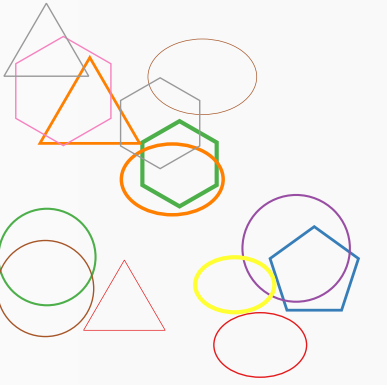[{"shape": "oval", "thickness": 1, "radius": 0.6, "center": [0.672, 0.104]}, {"shape": "triangle", "thickness": 0.5, "radius": 0.61, "center": [0.321, 0.203]}, {"shape": "pentagon", "thickness": 2, "radius": 0.6, "center": [0.811, 0.291]}, {"shape": "circle", "thickness": 1.5, "radius": 0.63, "center": [0.121, 0.332]}, {"shape": "hexagon", "thickness": 3, "radius": 0.55, "center": [0.463, 0.575]}, {"shape": "circle", "thickness": 1.5, "radius": 0.69, "center": [0.764, 0.355]}, {"shape": "triangle", "thickness": 2, "radius": 0.74, "center": [0.232, 0.702]}, {"shape": "oval", "thickness": 2.5, "radius": 0.66, "center": [0.445, 0.534]}, {"shape": "oval", "thickness": 3, "radius": 0.51, "center": [0.606, 0.26]}, {"shape": "circle", "thickness": 1, "radius": 0.62, "center": [0.117, 0.251]}, {"shape": "oval", "thickness": 0.5, "radius": 0.7, "center": [0.522, 0.801]}, {"shape": "hexagon", "thickness": 1, "radius": 0.71, "center": [0.163, 0.764]}, {"shape": "hexagon", "thickness": 1, "radius": 0.59, "center": [0.413, 0.68]}, {"shape": "triangle", "thickness": 1, "radius": 0.63, "center": [0.12, 0.865]}]